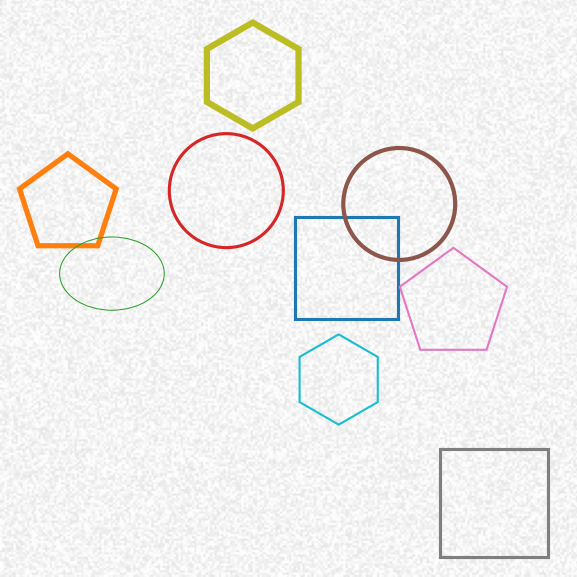[{"shape": "square", "thickness": 1.5, "radius": 0.44, "center": [0.6, 0.535]}, {"shape": "pentagon", "thickness": 2.5, "radius": 0.44, "center": [0.117, 0.645]}, {"shape": "oval", "thickness": 0.5, "radius": 0.45, "center": [0.194, 0.525]}, {"shape": "circle", "thickness": 1.5, "radius": 0.49, "center": [0.392, 0.669]}, {"shape": "circle", "thickness": 2, "radius": 0.48, "center": [0.691, 0.646]}, {"shape": "pentagon", "thickness": 1, "radius": 0.49, "center": [0.785, 0.472]}, {"shape": "square", "thickness": 1.5, "radius": 0.47, "center": [0.855, 0.128]}, {"shape": "hexagon", "thickness": 3, "radius": 0.46, "center": [0.438, 0.868]}, {"shape": "hexagon", "thickness": 1, "radius": 0.39, "center": [0.586, 0.342]}]